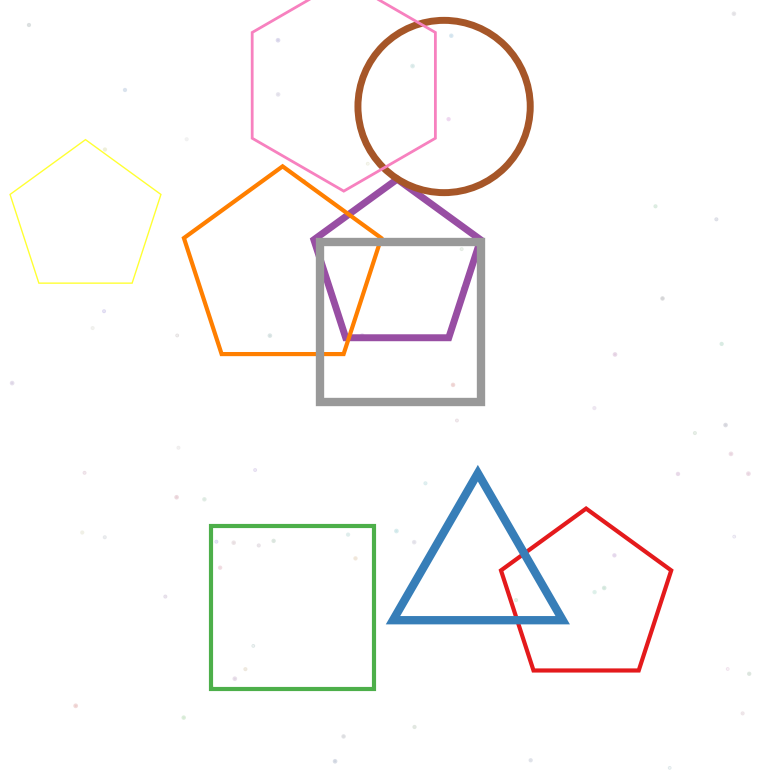[{"shape": "pentagon", "thickness": 1.5, "radius": 0.58, "center": [0.761, 0.223]}, {"shape": "triangle", "thickness": 3, "radius": 0.64, "center": [0.621, 0.258]}, {"shape": "square", "thickness": 1.5, "radius": 0.53, "center": [0.38, 0.211]}, {"shape": "pentagon", "thickness": 2.5, "radius": 0.57, "center": [0.516, 0.653]}, {"shape": "pentagon", "thickness": 1.5, "radius": 0.67, "center": [0.367, 0.649]}, {"shape": "pentagon", "thickness": 0.5, "radius": 0.52, "center": [0.111, 0.716]}, {"shape": "circle", "thickness": 2.5, "radius": 0.56, "center": [0.577, 0.862]}, {"shape": "hexagon", "thickness": 1, "radius": 0.69, "center": [0.446, 0.889]}, {"shape": "square", "thickness": 3, "radius": 0.52, "center": [0.52, 0.582]}]